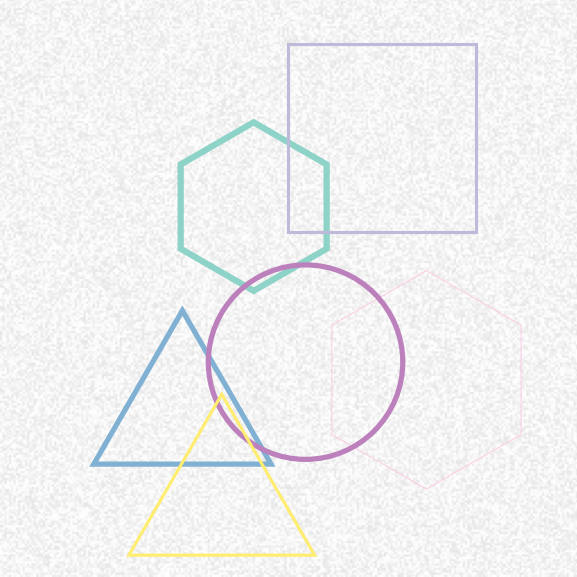[{"shape": "hexagon", "thickness": 3, "radius": 0.73, "center": [0.439, 0.641]}, {"shape": "square", "thickness": 1.5, "radius": 0.81, "center": [0.661, 0.76]}, {"shape": "triangle", "thickness": 2.5, "radius": 0.89, "center": [0.316, 0.284]}, {"shape": "hexagon", "thickness": 0.5, "radius": 0.95, "center": [0.738, 0.341]}, {"shape": "circle", "thickness": 2.5, "radius": 0.84, "center": [0.529, 0.372]}, {"shape": "triangle", "thickness": 1.5, "radius": 0.93, "center": [0.384, 0.131]}]